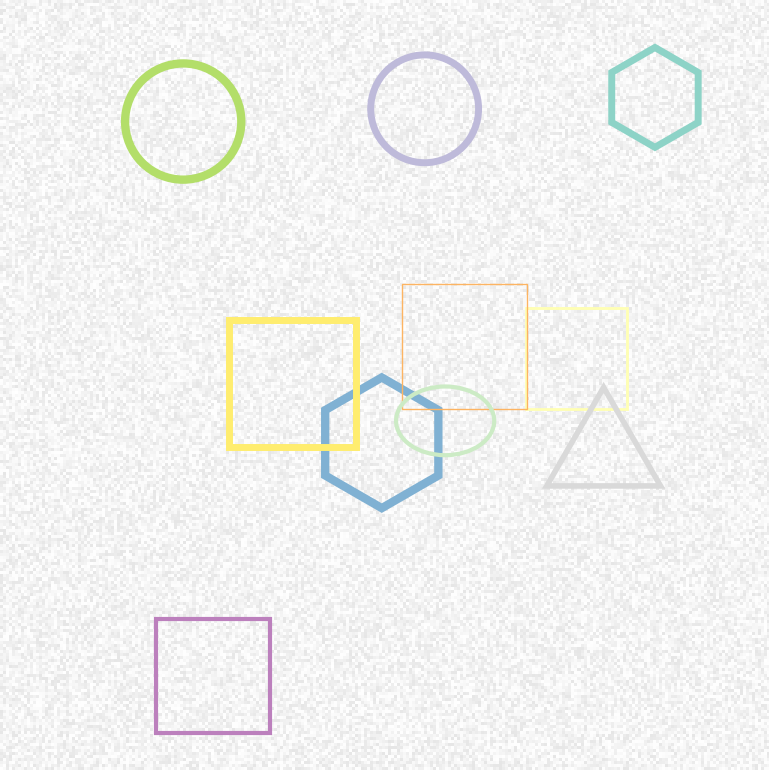[{"shape": "hexagon", "thickness": 2.5, "radius": 0.32, "center": [0.851, 0.873]}, {"shape": "square", "thickness": 1, "radius": 0.33, "center": [0.748, 0.535]}, {"shape": "circle", "thickness": 2.5, "radius": 0.35, "center": [0.551, 0.859]}, {"shape": "hexagon", "thickness": 3, "radius": 0.42, "center": [0.496, 0.425]}, {"shape": "square", "thickness": 0.5, "radius": 0.41, "center": [0.603, 0.55]}, {"shape": "circle", "thickness": 3, "radius": 0.38, "center": [0.238, 0.842]}, {"shape": "triangle", "thickness": 2, "radius": 0.43, "center": [0.784, 0.412]}, {"shape": "square", "thickness": 1.5, "radius": 0.37, "center": [0.277, 0.122]}, {"shape": "oval", "thickness": 1.5, "radius": 0.32, "center": [0.578, 0.453]}, {"shape": "square", "thickness": 2.5, "radius": 0.41, "center": [0.38, 0.502]}]